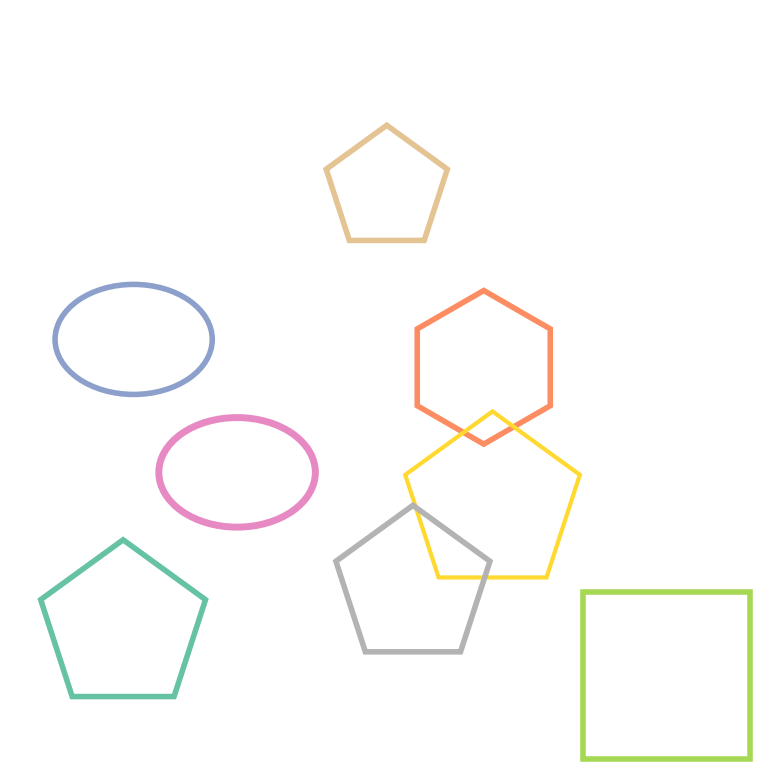[{"shape": "pentagon", "thickness": 2, "radius": 0.56, "center": [0.16, 0.186]}, {"shape": "hexagon", "thickness": 2, "radius": 0.5, "center": [0.628, 0.523]}, {"shape": "oval", "thickness": 2, "radius": 0.51, "center": [0.174, 0.559]}, {"shape": "oval", "thickness": 2.5, "radius": 0.51, "center": [0.308, 0.387]}, {"shape": "square", "thickness": 2, "radius": 0.54, "center": [0.865, 0.122]}, {"shape": "pentagon", "thickness": 1.5, "radius": 0.6, "center": [0.64, 0.347]}, {"shape": "pentagon", "thickness": 2, "radius": 0.41, "center": [0.502, 0.755]}, {"shape": "pentagon", "thickness": 2, "radius": 0.53, "center": [0.536, 0.239]}]